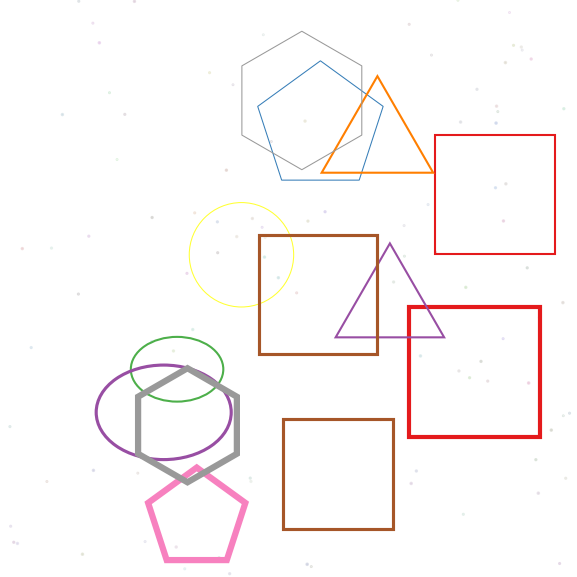[{"shape": "square", "thickness": 1, "radius": 0.52, "center": [0.857, 0.663]}, {"shape": "square", "thickness": 2, "radius": 0.56, "center": [0.822, 0.355]}, {"shape": "pentagon", "thickness": 0.5, "radius": 0.57, "center": [0.555, 0.78]}, {"shape": "oval", "thickness": 1, "radius": 0.4, "center": [0.307, 0.36]}, {"shape": "triangle", "thickness": 1, "radius": 0.54, "center": [0.675, 0.469]}, {"shape": "oval", "thickness": 1.5, "radius": 0.58, "center": [0.283, 0.285]}, {"shape": "triangle", "thickness": 1, "radius": 0.56, "center": [0.654, 0.756]}, {"shape": "circle", "thickness": 0.5, "radius": 0.45, "center": [0.418, 0.558]}, {"shape": "square", "thickness": 1.5, "radius": 0.51, "center": [0.551, 0.489]}, {"shape": "square", "thickness": 1.5, "radius": 0.48, "center": [0.585, 0.178]}, {"shape": "pentagon", "thickness": 3, "radius": 0.44, "center": [0.341, 0.101]}, {"shape": "hexagon", "thickness": 3, "radius": 0.49, "center": [0.325, 0.263]}, {"shape": "hexagon", "thickness": 0.5, "radius": 0.6, "center": [0.523, 0.825]}]